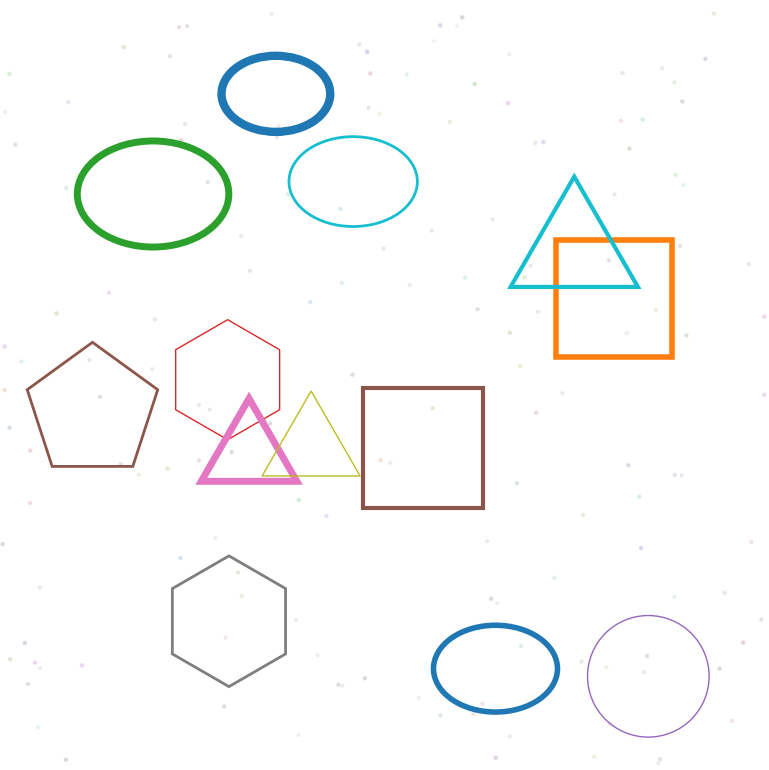[{"shape": "oval", "thickness": 2, "radius": 0.4, "center": [0.643, 0.132]}, {"shape": "oval", "thickness": 3, "radius": 0.35, "center": [0.358, 0.878]}, {"shape": "square", "thickness": 2, "radius": 0.38, "center": [0.797, 0.612]}, {"shape": "oval", "thickness": 2.5, "radius": 0.49, "center": [0.199, 0.748]}, {"shape": "hexagon", "thickness": 0.5, "radius": 0.39, "center": [0.296, 0.507]}, {"shape": "circle", "thickness": 0.5, "radius": 0.39, "center": [0.842, 0.122]}, {"shape": "square", "thickness": 1.5, "radius": 0.39, "center": [0.55, 0.418]}, {"shape": "pentagon", "thickness": 1, "radius": 0.45, "center": [0.12, 0.466]}, {"shape": "triangle", "thickness": 2.5, "radius": 0.36, "center": [0.323, 0.411]}, {"shape": "hexagon", "thickness": 1, "radius": 0.42, "center": [0.297, 0.193]}, {"shape": "triangle", "thickness": 0.5, "radius": 0.37, "center": [0.404, 0.419]}, {"shape": "triangle", "thickness": 1.5, "radius": 0.48, "center": [0.746, 0.675]}, {"shape": "oval", "thickness": 1, "radius": 0.42, "center": [0.459, 0.764]}]